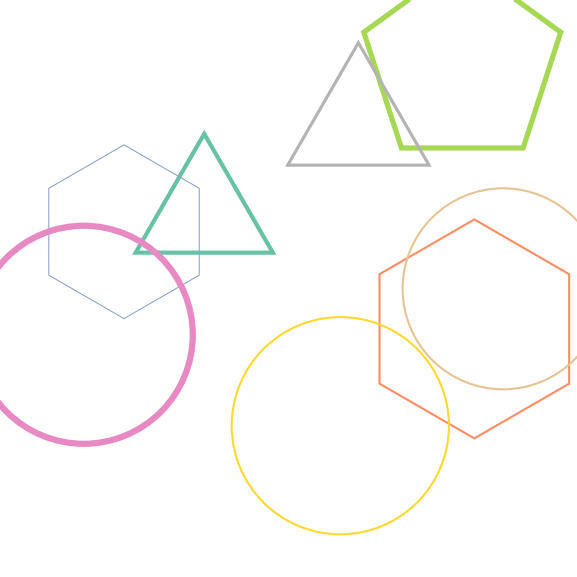[{"shape": "triangle", "thickness": 2, "radius": 0.69, "center": [0.354, 0.63]}, {"shape": "hexagon", "thickness": 1, "radius": 0.95, "center": [0.821, 0.43]}, {"shape": "hexagon", "thickness": 0.5, "radius": 0.75, "center": [0.215, 0.598]}, {"shape": "circle", "thickness": 3, "radius": 0.94, "center": [0.145, 0.419]}, {"shape": "pentagon", "thickness": 2.5, "radius": 0.9, "center": [0.8, 0.888]}, {"shape": "circle", "thickness": 1, "radius": 0.94, "center": [0.589, 0.262]}, {"shape": "circle", "thickness": 1, "radius": 0.87, "center": [0.871, 0.499]}, {"shape": "triangle", "thickness": 1.5, "radius": 0.71, "center": [0.621, 0.784]}]